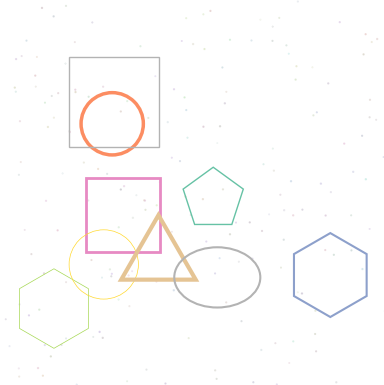[{"shape": "pentagon", "thickness": 1, "radius": 0.41, "center": [0.554, 0.483]}, {"shape": "circle", "thickness": 2.5, "radius": 0.4, "center": [0.291, 0.678]}, {"shape": "hexagon", "thickness": 1.5, "radius": 0.54, "center": [0.858, 0.286]}, {"shape": "square", "thickness": 2, "radius": 0.48, "center": [0.319, 0.442]}, {"shape": "hexagon", "thickness": 0.5, "radius": 0.52, "center": [0.14, 0.199]}, {"shape": "circle", "thickness": 0.5, "radius": 0.45, "center": [0.269, 0.313]}, {"shape": "triangle", "thickness": 3, "radius": 0.56, "center": [0.412, 0.329]}, {"shape": "square", "thickness": 1, "radius": 0.58, "center": [0.295, 0.735]}, {"shape": "oval", "thickness": 1.5, "radius": 0.56, "center": [0.564, 0.28]}]